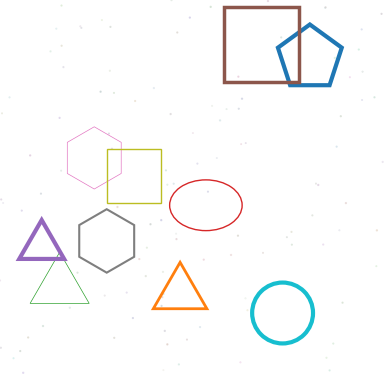[{"shape": "pentagon", "thickness": 3, "radius": 0.44, "center": [0.805, 0.849]}, {"shape": "triangle", "thickness": 2, "radius": 0.4, "center": [0.468, 0.238]}, {"shape": "triangle", "thickness": 0.5, "radius": 0.44, "center": [0.155, 0.256]}, {"shape": "oval", "thickness": 1, "radius": 0.47, "center": [0.535, 0.467]}, {"shape": "triangle", "thickness": 3, "radius": 0.34, "center": [0.108, 0.361]}, {"shape": "square", "thickness": 2.5, "radius": 0.49, "center": [0.678, 0.884]}, {"shape": "hexagon", "thickness": 0.5, "radius": 0.4, "center": [0.245, 0.59]}, {"shape": "hexagon", "thickness": 1.5, "radius": 0.41, "center": [0.277, 0.374]}, {"shape": "square", "thickness": 1, "radius": 0.35, "center": [0.348, 0.542]}, {"shape": "circle", "thickness": 3, "radius": 0.4, "center": [0.734, 0.187]}]